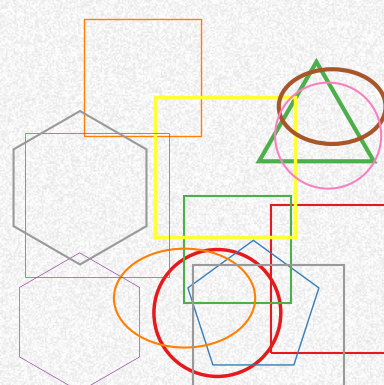[{"shape": "square", "thickness": 1.5, "radius": 0.96, "center": [0.895, 0.275]}, {"shape": "circle", "thickness": 2.5, "radius": 0.82, "center": [0.565, 0.187]}, {"shape": "pentagon", "thickness": 1, "radius": 0.89, "center": [0.658, 0.197]}, {"shape": "triangle", "thickness": 3, "radius": 0.86, "center": [0.822, 0.667]}, {"shape": "square", "thickness": 1.5, "radius": 0.7, "center": [0.617, 0.352]}, {"shape": "hexagon", "thickness": 0.5, "radius": 0.9, "center": [0.207, 0.163]}, {"shape": "square", "thickness": 1, "radius": 0.76, "center": [0.37, 0.799]}, {"shape": "oval", "thickness": 1.5, "radius": 0.92, "center": [0.479, 0.226]}, {"shape": "square", "thickness": 2.5, "radius": 0.91, "center": [0.585, 0.566]}, {"shape": "oval", "thickness": 3, "radius": 0.69, "center": [0.863, 0.723]}, {"shape": "square", "thickness": 0.5, "radius": 0.94, "center": [0.251, 0.467]}, {"shape": "circle", "thickness": 1.5, "radius": 0.69, "center": [0.852, 0.648]}, {"shape": "square", "thickness": 1.5, "radius": 0.98, "center": [0.697, 0.115]}, {"shape": "hexagon", "thickness": 1.5, "radius": 1.0, "center": [0.208, 0.512]}]